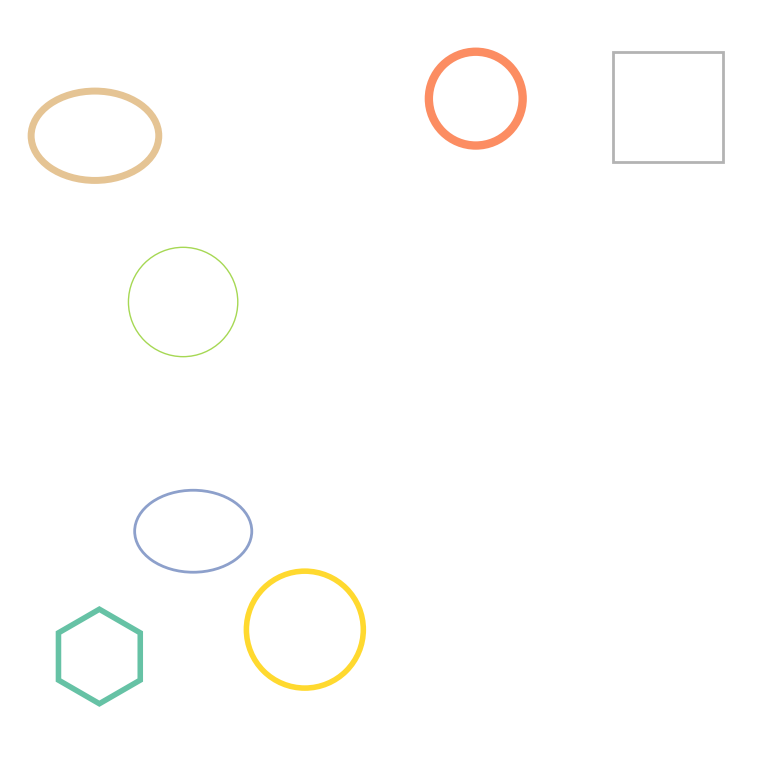[{"shape": "hexagon", "thickness": 2, "radius": 0.31, "center": [0.129, 0.147]}, {"shape": "circle", "thickness": 3, "radius": 0.3, "center": [0.618, 0.872]}, {"shape": "oval", "thickness": 1, "radius": 0.38, "center": [0.251, 0.31]}, {"shape": "circle", "thickness": 0.5, "radius": 0.36, "center": [0.238, 0.608]}, {"shape": "circle", "thickness": 2, "radius": 0.38, "center": [0.396, 0.182]}, {"shape": "oval", "thickness": 2.5, "radius": 0.41, "center": [0.123, 0.824]}, {"shape": "square", "thickness": 1, "radius": 0.36, "center": [0.867, 0.861]}]